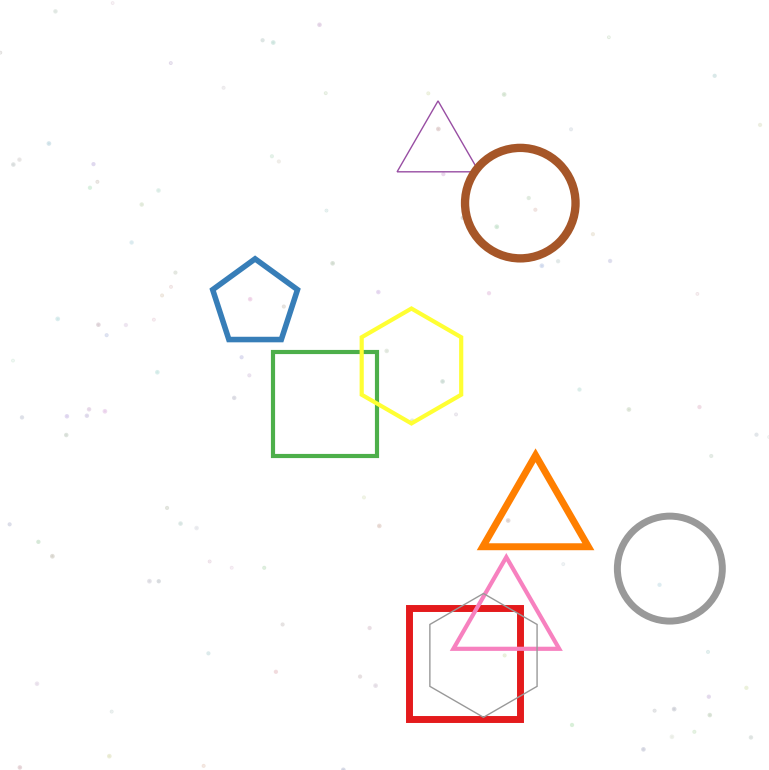[{"shape": "square", "thickness": 2.5, "radius": 0.36, "center": [0.603, 0.138]}, {"shape": "pentagon", "thickness": 2, "radius": 0.29, "center": [0.331, 0.606]}, {"shape": "square", "thickness": 1.5, "radius": 0.34, "center": [0.423, 0.475]}, {"shape": "triangle", "thickness": 0.5, "radius": 0.31, "center": [0.569, 0.808]}, {"shape": "triangle", "thickness": 2.5, "radius": 0.4, "center": [0.696, 0.33]}, {"shape": "hexagon", "thickness": 1.5, "radius": 0.37, "center": [0.534, 0.525]}, {"shape": "circle", "thickness": 3, "radius": 0.36, "center": [0.676, 0.736]}, {"shape": "triangle", "thickness": 1.5, "radius": 0.4, "center": [0.658, 0.197]}, {"shape": "hexagon", "thickness": 0.5, "radius": 0.4, "center": [0.628, 0.149]}, {"shape": "circle", "thickness": 2.5, "radius": 0.34, "center": [0.87, 0.262]}]